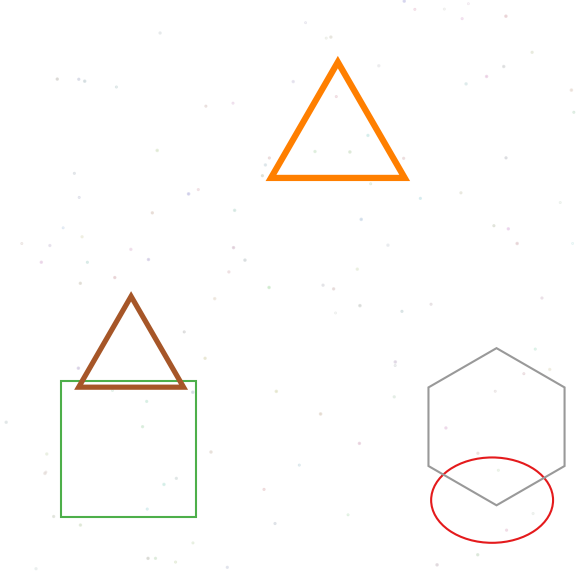[{"shape": "oval", "thickness": 1, "radius": 0.53, "center": [0.852, 0.133]}, {"shape": "square", "thickness": 1, "radius": 0.59, "center": [0.222, 0.222]}, {"shape": "triangle", "thickness": 3, "radius": 0.67, "center": [0.585, 0.758]}, {"shape": "triangle", "thickness": 2.5, "radius": 0.52, "center": [0.227, 0.381]}, {"shape": "hexagon", "thickness": 1, "radius": 0.68, "center": [0.86, 0.26]}]